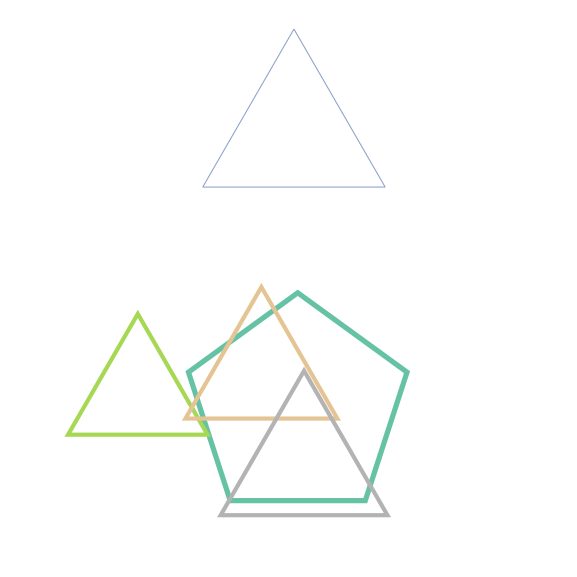[{"shape": "pentagon", "thickness": 2.5, "radius": 0.99, "center": [0.516, 0.293]}, {"shape": "triangle", "thickness": 0.5, "radius": 0.91, "center": [0.509, 0.766]}, {"shape": "triangle", "thickness": 2, "radius": 0.7, "center": [0.239, 0.316]}, {"shape": "triangle", "thickness": 2, "radius": 0.76, "center": [0.453, 0.35]}, {"shape": "triangle", "thickness": 2, "radius": 0.83, "center": [0.526, 0.19]}]